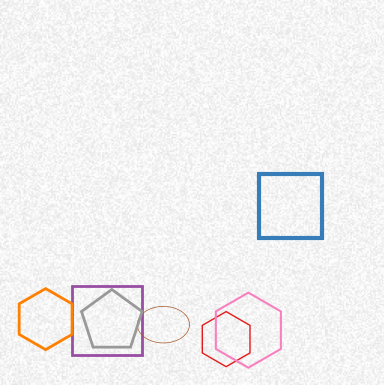[{"shape": "hexagon", "thickness": 1, "radius": 0.36, "center": [0.587, 0.119]}, {"shape": "square", "thickness": 3, "radius": 0.41, "center": [0.754, 0.465]}, {"shape": "square", "thickness": 2, "radius": 0.45, "center": [0.277, 0.167]}, {"shape": "hexagon", "thickness": 2, "radius": 0.4, "center": [0.118, 0.171]}, {"shape": "oval", "thickness": 0.5, "radius": 0.34, "center": [0.424, 0.157]}, {"shape": "hexagon", "thickness": 1.5, "radius": 0.49, "center": [0.645, 0.142]}, {"shape": "pentagon", "thickness": 2, "radius": 0.41, "center": [0.29, 0.165]}]